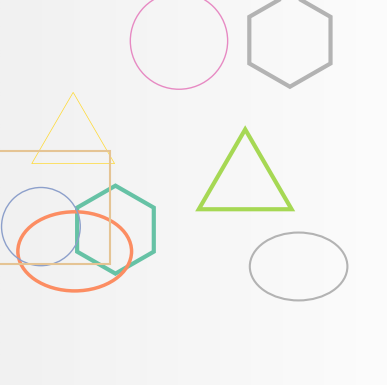[{"shape": "hexagon", "thickness": 3, "radius": 0.57, "center": [0.298, 0.403]}, {"shape": "oval", "thickness": 2.5, "radius": 0.73, "center": [0.193, 0.347]}, {"shape": "circle", "thickness": 1, "radius": 0.51, "center": [0.106, 0.411]}, {"shape": "circle", "thickness": 1, "radius": 0.63, "center": [0.462, 0.894]}, {"shape": "triangle", "thickness": 3, "radius": 0.69, "center": [0.633, 0.526]}, {"shape": "triangle", "thickness": 0.5, "radius": 0.62, "center": [0.189, 0.637]}, {"shape": "square", "thickness": 1.5, "radius": 0.73, "center": [0.136, 0.462]}, {"shape": "oval", "thickness": 1.5, "radius": 0.63, "center": [0.771, 0.308]}, {"shape": "hexagon", "thickness": 3, "radius": 0.61, "center": [0.748, 0.896]}]